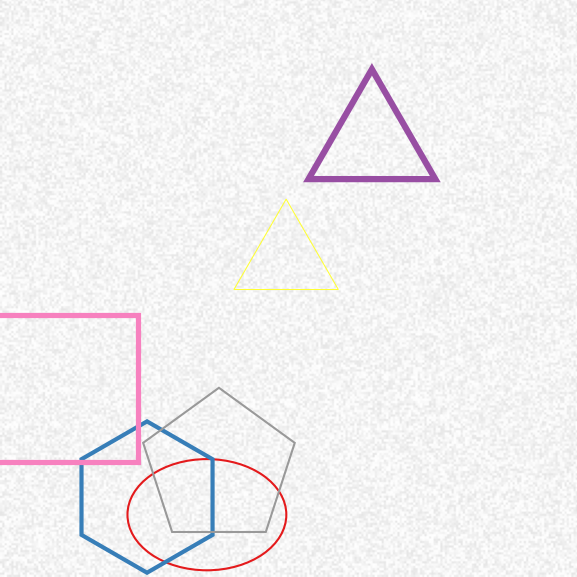[{"shape": "oval", "thickness": 1, "radius": 0.69, "center": [0.358, 0.108]}, {"shape": "hexagon", "thickness": 2, "radius": 0.66, "center": [0.255, 0.138]}, {"shape": "triangle", "thickness": 3, "radius": 0.63, "center": [0.644, 0.752]}, {"shape": "triangle", "thickness": 0.5, "radius": 0.52, "center": [0.495, 0.55]}, {"shape": "square", "thickness": 2.5, "radius": 0.64, "center": [0.112, 0.326]}, {"shape": "pentagon", "thickness": 1, "radius": 0.69, "center": [0.379, 0.19]}]